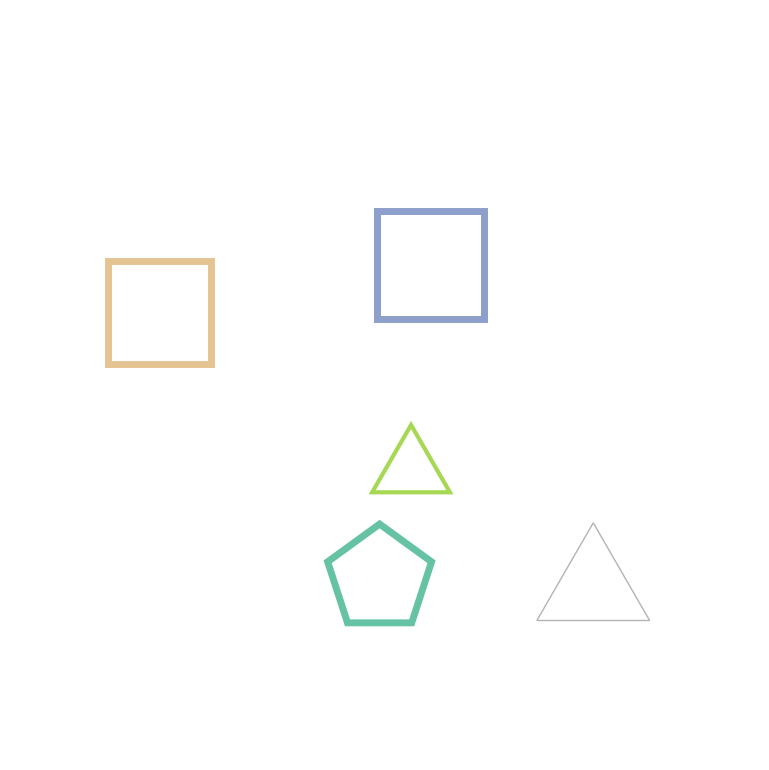[{"shape": "pentagon", "thickness": 2.5, "radius": 0.35, "center": [0.493, 0.248]}, {"shape": "square", "thickness": 2.5, "radius": 0.35, "center": [0.559, 0.656]}, {"shape": "triangle", "thickness": 1.5, "radius": 0.29, "center": [0.534, 0.39]}, {"shape": "square", "thickness": 2.5, "radius": 0.33, "center": [0.208, 0.594]}, {"shape": "triangle", "thickness": 0.5, "radius": 0.42, "center": [0.77, 0.236]}]